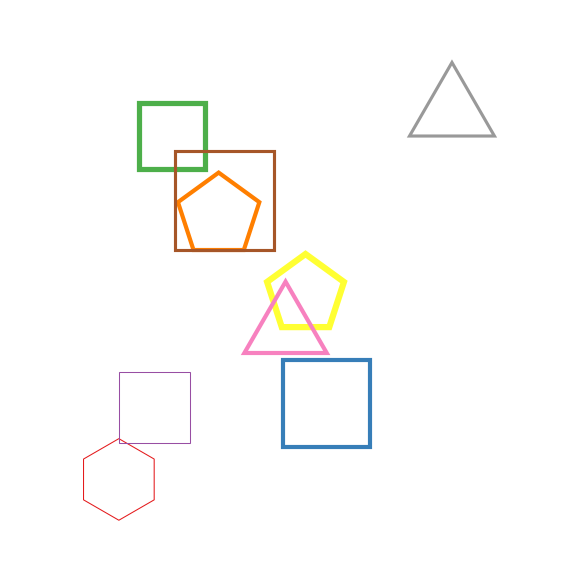[{"shape": "hexagon", "thickness": 0.5, "radius": 0.35, "center": [0.206, 0.169]}, {"shape": "square", "thickness": 2, "radius": 0.38, "center": [0.565, 0.301]}, {"shape": "square", "thickness": 2.5, "radius": 0.29, "center": [0.298, 0.764]}, {"shape": "square", "thickness": 0.5, "radius": 0.3, "center": [0.268, 0.294]}, {"shape": "pentagon", "thickness": 2, "radius": 0.37, "center": [0.379, 0.626]}, {"shape": "pentagon", "thickness": 3, "radius": 0.35, "center": [0.529, 0.489]}, {"shape": "square", "thickness": 1.5, "radius": 0.43, "center": [0.389, 0.652]}, {"shape": "triangle", "thickness": 2, "radius": 0.41, "center": [0.494, 0.429]}, {"shape": "triangle", "thickness": 1.5, "radius": 0.42, "center": [0.783, 0.806]}]